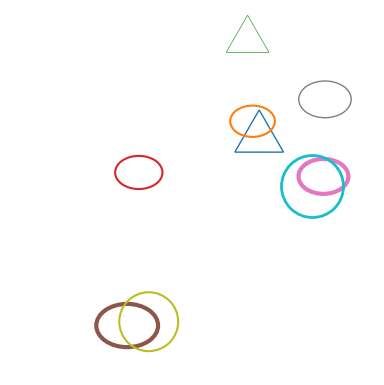[{"shape": "triangle", "thickness": 1, "radius": 0.37, "center": [0.673, 0.641]}, {"shape": "oval", "thickness": 1.5, "radius": 0.29, "center": [0.656, 0.685]}, {"shape": "triangle", "thickness": 0.5, "radius": 0.32, "center": [0.643, 0.896]}, {"shape": "oval", "thickness": 1.5, "radius": 0.31, "center": [0.361, 0.552]}, {"shape": "oval", "thickness": 3, "radius": 0.4, "center": [0.33, 0.154]}, {"shape": "oval", "thickness": 3, "radius": 0.32, "center": [0.84, 0.542]}, {"shape": "oval", "thickness": 1, "radius": 0.34, "center": [0.844, 0.742]}, {"shape": "circle", "thickness": 1.5, "radius": 0.38, "center": [0.386, 0.164]}, {"shape": "circle", "thickness": 2, "radius": 0.4, "center": [0.812, 0.516]}]